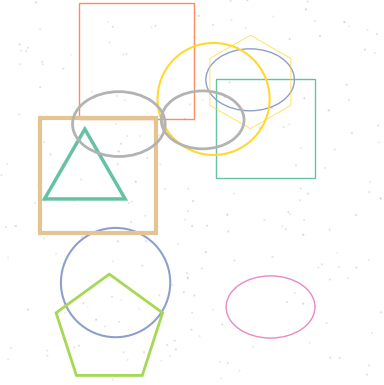[{"shape": "triangle", "thickness": 2.5, "radius": 0.6, "center": [0.22, 0.544]}, {"shape": "square", "thickness": 1, "radius": 0.65, "center": [0.69, 0.666]}, {"shape": "square", "thickness": 1, "radius": 0.75, "center": [0.354, 0.841]}, {"shape": "oval", "thickness": 1, "radius": 0.57, "center": [0.65, 0.793]}, {"shape": "circle", "thickness": 1.5, "radius": 0.71, "center": [0.3, 0.266]}, {"shape": "oval", "thickness": 1, "radius": 0.58, "center": [0.703, 0.203]}, {"shape": "pentagon", "thickness": 2, "radius": 0.73, "center": [0.284, 0.143]}, {"shape": "hexagon", "thickness": 0.5, "radius": 0.61, "center": [0.65, 0.787]}, {"shape": "circle", "thickness": 1.5, "radius": 0.73, "center": [0.555, 0.743]}, {"shape": "square", "thickness": 3, "radius": 0.75, "center": [0.255, 0.544]}, {"shape": "oval", "thickness": 2, "radius": 0.6, "center": [0.309, 0.678]}, {"shape": "oval", "thickness": 2, "radius": 0.54, "center": [0.526, 0.689]}]